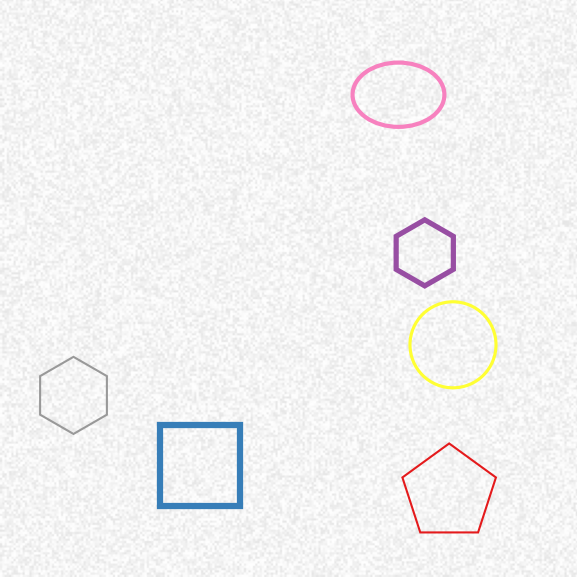[{"shape": "pentagon", "thickness": 1, "radius": 0.43, "center": [0.778, 0.146]}, {"shape": "square", "thickness": 3, "radius": 0.35, "center": [0.347, 0.193]}, {"shape": "hexagon", "thickness": 2.5, "radius": 0.29, "center": [0.736, 0.561]}, {"shape": "circle", "thickness": 1.5, "radius": 0.37, "center": [0.784, 0.402]}, {"shape": "oval", "thickness": 2, "radius": 0.4, "center": [0.69, 0.835]}, {"shape": "hexagon", "thickness": 1, "radius": 0.33, "center": [0.127, 0.314]}]